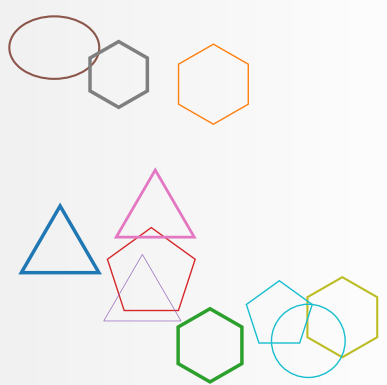[{"shape": "triangle", "thickness": 2.5, "radius": 0.58, "center": [0.155, 0.35]}, {"shape": "hexagon", "thickness": 1, "radius": 0.52, "center": [0.551, 0.781]}, {"shape": "hexagon", "thickness": 2.5, "radius": 0.48, "center": [0.542, 0.103]}, {"shape": "pentagon", "thickness": 1, "radius": 0.6, "center": [0.39, 0.29]}, {"shape": "triangle", "thickness": 0.5, "radius": 0.58, "center": [0.367, 0.224]}, {"shape": "oval", "thickness": 1.5, "radius": 0.58, "center": [0.14, 0.876]}, {"shape": "triangle", "thickness": 2, "radius": 0.58, "center": [0.401, 0.442]}, {"shape": "hexagon", "thickness": 2.5, "radius": 0.43, "center": [0.306, 0.807]}, {"shape": "hexagon", "thickness": 1.5, "radius": 0.52, "center": [0.883, 0.176]}, {"shape": "pentagon", "thickness": 1, "radius": 0.45, "center": [0.721, 0.181]}, {"shape": "circle", "thickness": 1, "radius": 0.48, "center": [0.796, 0.115]}]